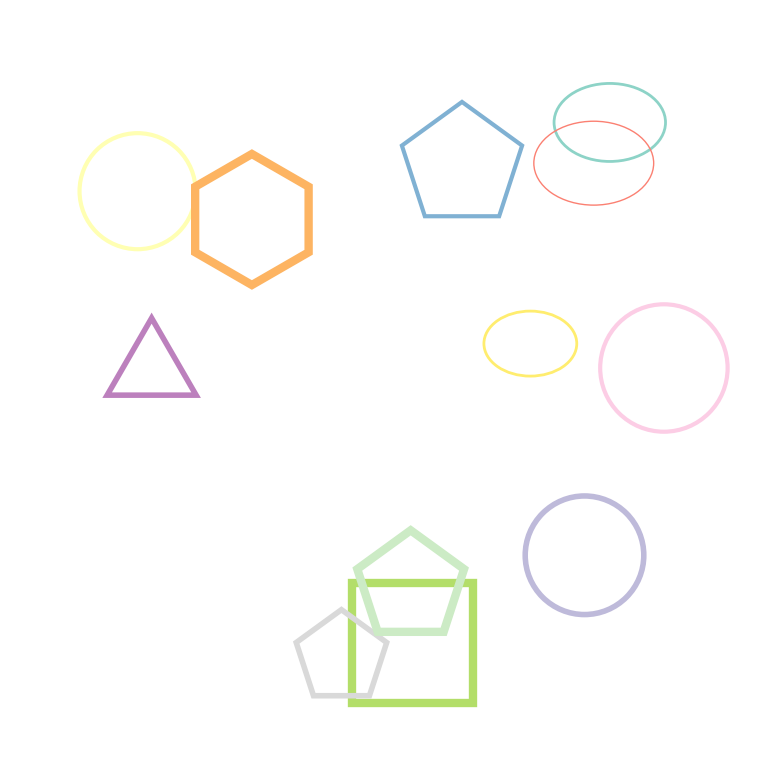[{"shape": "oval", "thickness": 1, "radius": 0.36, "center": [0.792, 0.841]}, {"shape": "circle", "thickness": 1.5, "radius": 0.38, "center": [0.179, 0.752]}, {"shape": "circle", "thickness": 2, "radius": 0.39, "center": [0.759, 0.279]}, {"shape": "oval", "thickness": 0.5, "radius": 0.39, "center": [0.771, 0.788]}, {"shape": "pentagon", "thickness": 1.5, "radius": 0.41, "center": [0.6, 0.786]}, {"shape": "hexagon", "thickness": 3, "radius": 0.43, "center": [0.327, 0.715]}, {"shape": "square", "thickness": 3, "radius": 0.39, "center": [0.536, 0.165]}, {"shape": "circle", "thickness": 1.5, "radius": 0.41, "center": [0.862, 0.522]}, {"shape": "pentagon", "thickness": 2, "radius": 0.31, "center": [0.443, 0.146]}, {"shape": "triangle", "thickness": 2, "radius": 0.33, "center": [0.197, 0.52]}, {"shape": "pentagon", "thickness": 3, "radius": 0.36, "center": [0.533, 0.238]}, {"shape": "oval", "thickness": 1, "radius": 0.3, "center": [0.689, 0.554]}]